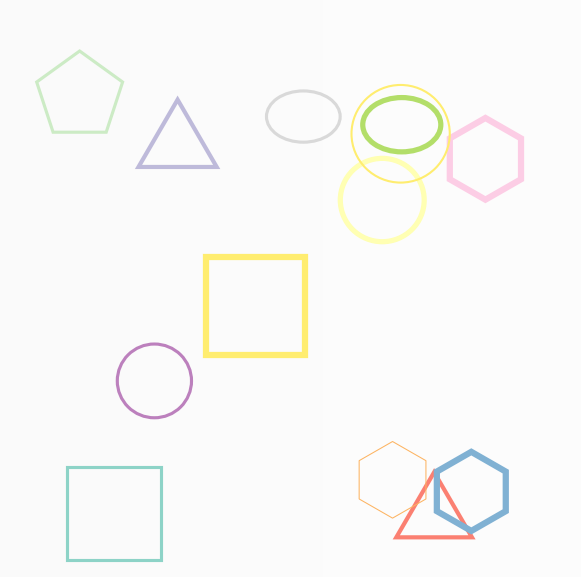[{"shape": "square", "thickness": 1.5, "radius": 0.4, "center": [0.196, 0.11]}, {"shape": "circle", "thickness": 2.5, "radius": 0.36, "center": [0.658, 0.653]}, {"shape": "triangle", "thickness": 2, "radius": 0.39, "center": [0.306, 0.749]}, {"shape": "triangle", "thickness": 2, "radius": 0.38, "center": [0.747, 0.106]}, {"shape": "hexagon", "thickness": 3, "radius": 0.34, "center": [0.811, 0.148]}, {"shape": "hexagon", "thickness": 0.5, "radius": 0.33, "center": [0.675, 0.168]}, {"shape": "oval", "thickness": 2.5, "radius": 0.34, "center": [0.691, 0.783]}, {"shape": "hexagon", "thickness": 3, "radius": 0.35, "center": [0.835, 0.724]}, {"shape": "oval", "thickness": 1.5, "radius": 0.32, "center": [0.522, 0.797]}, {"shape": "circle", "thickness": 1.5, "radius": 0.32, "center": [0.266, 0.34]}, {"shape": "pentagon", "thickness": 1.5, "radius": 0.39, "center": [0.137, 0.833]}, {"shape": "circle", "thickness": 1, "radius": 0.42, "center": [0.689, 0.767]}, {"shape": "square", "thickness": 3, "radius": 0.43, "center": [0.44, 0.469]}]